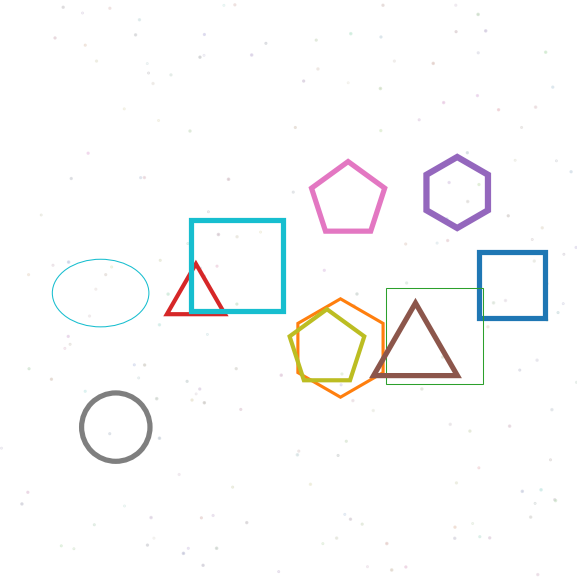[{"shape": "square", "thickness": 2.5, "radius": 0.29, "center": [0.886, 0.505]}, {"shape": "hexagon", "thickness": 1.5, "radius": 0.43, "center": [0.59, 0.397]}, {"shape": "square", "thickness": 0.5, "radius": 0.42, "center": [0.753, 0.417]}, {"shape": "triangle", "thickness": 2, "radius": 0.29, "center": [0.339, 0.484]}, {"shape": "hexagon", "thickness": 3, "radius": 0.31, "center": [0.792, 0.666]}, {"shape": "triangle", "thickness": 2.5, "radius": 0.42, "center": [0.719, 0.391]}, {"shape": "pentagon", "thickness": 2.5, "radius": 0.33, "center": [0.603, 0.653]}, {"shape": "circle", "thickness": 2.5, "radius": 0.3, "center": [0.2, 0.26]}, {"shape": "pentagon", "thickness": 2, "radius": 0.34, "center": [0.566, 0.396]}, {"shape": "square", "thickness": 2.5, "radius": 0.4, "center": [0.41, 0.539]}, {"shape": "oval", "thickness": 0.5, "radius": 0.42, "center": [0.174, 0.492]}]